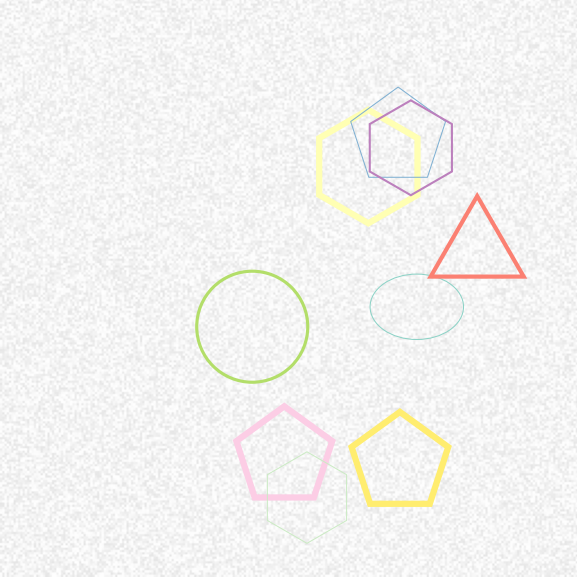[{"shape": "oval", "thickness": 0.5, "radius": 0.4, "center": [0.722, 0.468]}, {"shape": "hexagon", "thickness": 3, "radius": 0.49, "center": [0.638, 0.711]}, {"shape": "triangle", "thickness": 2, "radius": 0.46, "center": [0.826, 0.567]}, {"shape": "pentagon", "thickness": 0.5, "radius": 0.43, "center": [0.689, 0.762]}, {"shape": "circle", "thickness": 1.5, "radius": 0.48, "center": [0.437, 0.433]}, {"shape": "pentagon", "thickness": 3, "radius": 0.44, "center": [0.492, 0.208]}, {"shape": "hexagon", "thickness": 1, "radius": 0.41, "center": [0.711, 0.743]}, {"shape": "hexagon", "thickness": 0.5, "radius": 0.4, "center": [0.532, 0.138]}, {"shape": "pentagon", "thickness": 3, "radius": 0.44, "center": [0.693, 0.198]}]